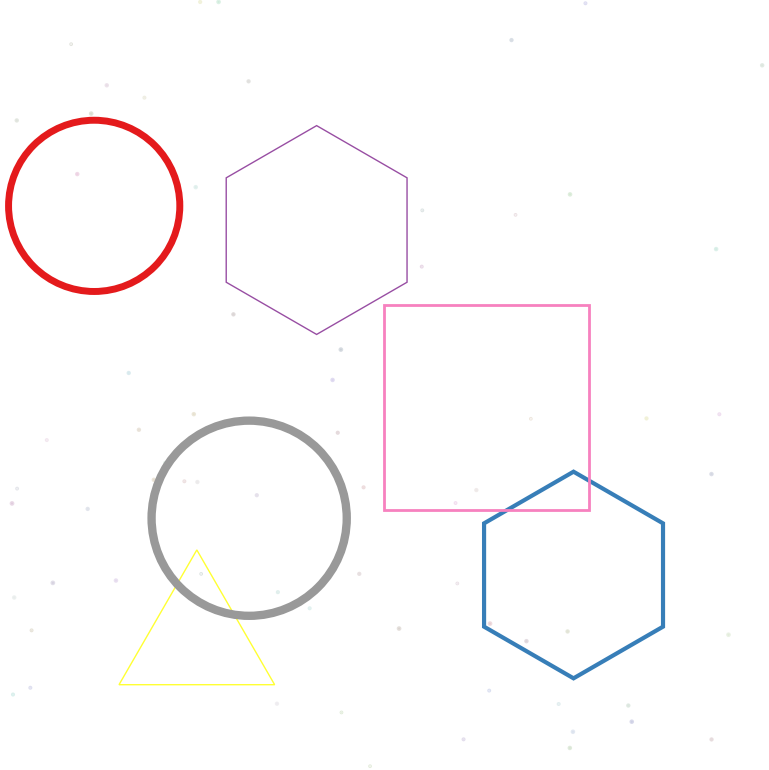[{"shape": "circle", "thickness": 2.5, "radius": 0.56, "center": [0.122, 0.733]}, {"shape": "hexagon", "thickness": 1.5, "radius": 0.67, "center": [0.745, 0.253]}, {"shape": "hexagon", "thickness": 0.5, "radius": 0.68, "center": [0.411, 0.701]}, {"shape": "triangle", "thickness": 0.5, "radius": 0.58, "center": [0.256, 0.169]}, {"shape": "square", "thickness": 1, "radius": 0.67, "center": [0.632, 0.471]}, {"shape": "circle", "thickness": 3, "radius": 0.63, "center": [0.324, 0.327]}]